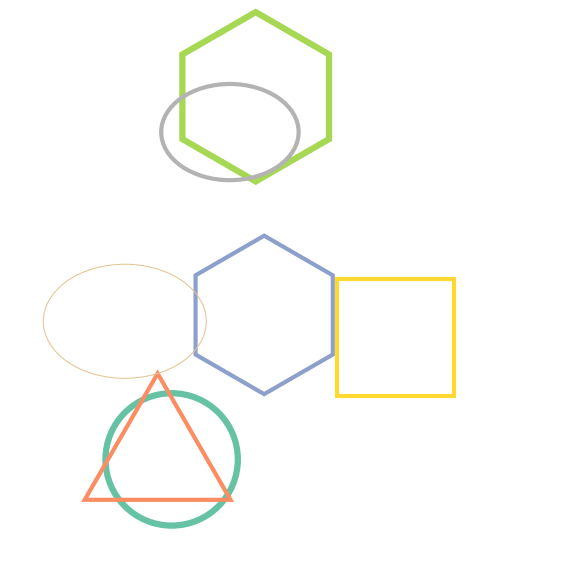[{"shape": "circle", "thickness": 3, "radius": 0.57, "center": [0.297, 0.204]}, {"shape": "triangle", "thickness": 2, "radius": 0.73, "center": [0.273, 0.207]}, {"shape": "hexagon", "thickness": 2, "radius": 0.69, "center": [0.457, 0.454]}, {"shape": "hexagon", "thickness": 3, "radius": 0.73, "center": [0.443, 0.832]}, {"shape": "square", "thickness": 2, "radius": 0.51, "center": [0.685, 0.415]}, {"shape": "oval", "thickness": 0.5, "radius": 0.71, "center": [0.216, 0.443]}, {"shape": "oval", "thickness": 2, "radius": 0.59, "center": [0.398, 0.77]}]